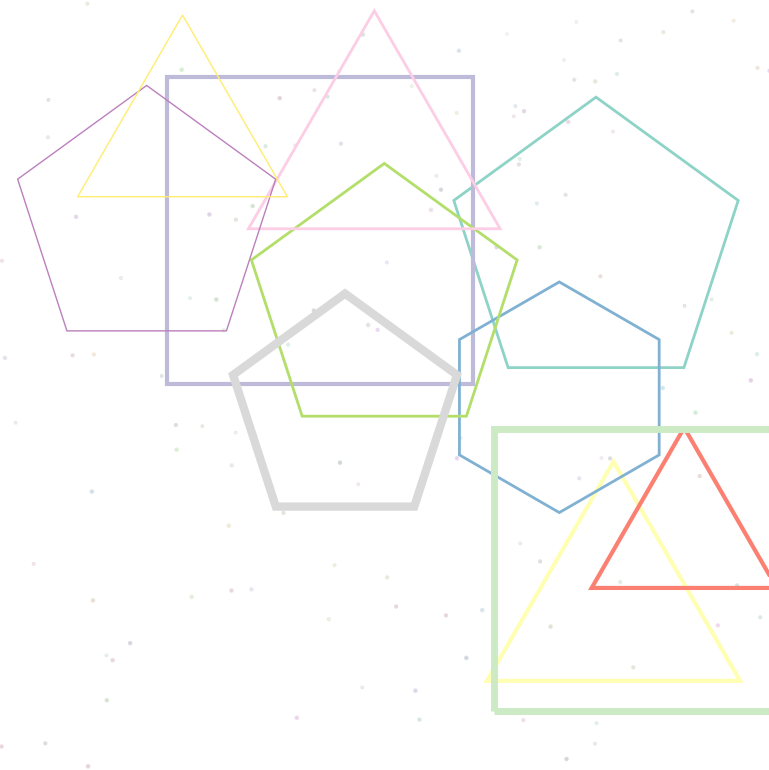[{"shape": "pentagon", "thickness": 1, "radius": 0.97, "center": [0.774, 0.68]}, {"shape": "triangle", "thickness": 1.5, "radius": 0.95, "center": [0.797, 0.211]}, {"shape": "square", "thickness": 1.5, "radius": 0.99, "center": [0.416, 0.701]}, {"shape": "triangle", "thickness": 1.5, "radius": 0.69, "center": [0.889, 0.306]}, {"shape": "hexagon", "thickness": 1, "radius": 0.75, "center": [0.726, 0.484]}, {"shape": "pentagon", "thickness": 1, "radius": 0.91, "center": [0.499, 0.606]}, {"shape": "triangle", "thickness": 1, "radius": 0.94, "center": [0.486, 0.797]}, {"shape": "pentagon", "thickness": 3, "radius": 0.76, "center": [0.448, 0.466]}, {"shape": "pentagon", "thickness": 0.5, "radius": 0.88, "center": [0.19, 0.713]}, {"shape": "square", "thickness": 2.5, "radius": 0.92, "center": [0.825, 0.26]}, {"shape": "triangle", "thickness": 0.5, "radius": 0.79, "center": [0.237, 0.823]}]